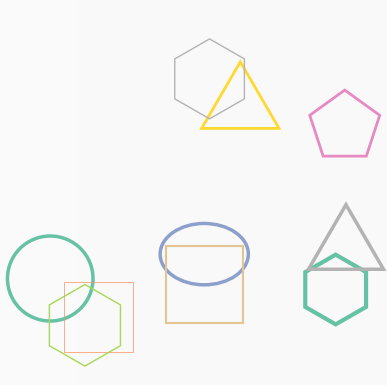[{"shape": "hexagon", "thickness": 3, "radius": 0.45, "center": [0.866, 0.248]}, {"shape": "circle", "thickness": 2.5, "radius": 0.55, "center": [0.13, 0.277]}, {"shape": "square", "thickness": 0.5, "radius": 0.45, "center": [0.254, 0.177]}, {"shape": "oval", "thickness": 2.5, "radius": 0.57, "center": [0.527, 0.34]}, {"shape": "pentagon", "thickness": 2, "radius": 0.47, "center": [0.89, 0.671]}, {"shape": "hexagon", "thickness": 1, "radius": 0.53, "center": [0.219, 0.155]}, {"shape": "triangle", "thickness": 2, "radius": 0.58, "center": [0.62, 0.724]}, {"shape": "square", "thickness": 1.5, "radius": 0.5, "center": [0.528, 0.261]}, {"shape": "triangle", "thickness": 2.5, "radius": 0.56, "center": [0.893, 0.357]}, {"shape": "hexagon", "thickness": 1, "radius": 0.52, "center": [0.541, 0.795]}]